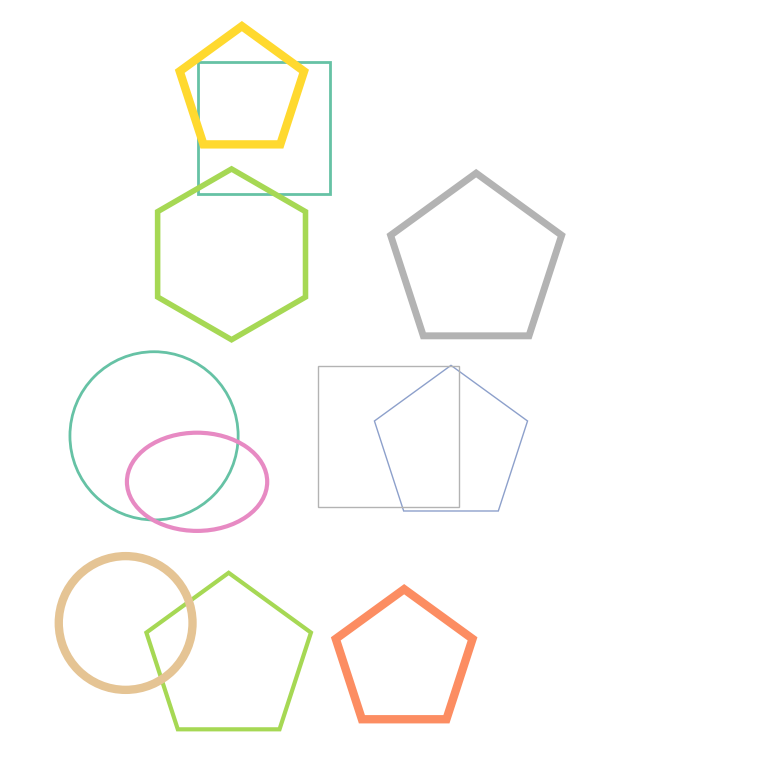[{"shape": "square", "thickness": 1, "radius": 0.43, "center": [0.343, 0.834]}, {"shape": "circle", "thickness": 1, "radius": 0.55, "center": [0.2, 0.434]}, {"shape": "pentagon", "thickness": 3, "radius": 0.47, "center": [0.525, 0.141]}, {"shape": "pentagon", "thickness": 0.5, "radius": 0.52, "center": [0.586, 0.421]}, {"shape": "oval", "thickness": 1.5, "radius": 0.46, "center": [0.256, 0.374]}, {"shape": "hexagon", "thickness": 2, "radius": 0.55, "center": [0.301, 0.67]}, {"shape": "pentagon", "thickness": 1.5, "radius": 0.56, "center": [0.297, 0.144]}, {"shape": "pentagon", "thickness": 3, "radius": 0.42, "center": [0.314, 0.881]}, {"shape": "circle", "thickness": 3, "radius": 0.43, "center": [0.163, 0.191]}, {"shape": "pentagon", "thickness": 2.5, "radius": 0.58, "center": [0.618, 0.658]}, {"shape": "square", "thickness": 0.5, "radius": 0.46, "center": [0.504, 0.433]}]